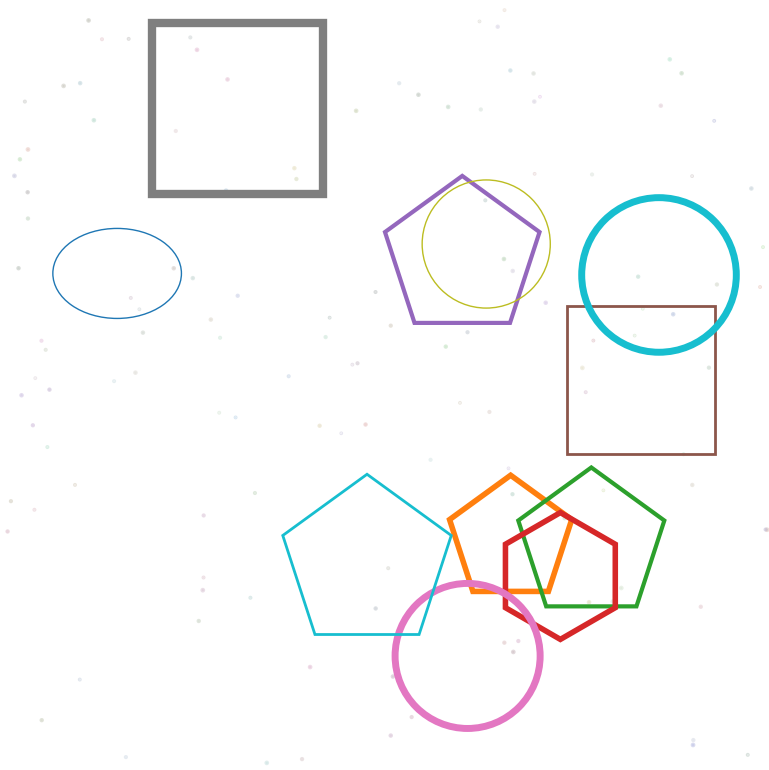[{"shape": "oval", "thickness": 0.5, "radius": 0.42, "center": [0.152, 0.645]}, {"shape": "pentagon", "thickness": 2, "radius": 0.42, "center": [0.663, 0.299]}, {"shape": "pentagon", "thickness": 1.5, "radius": 0.5, "center": [0.768, 0.293]}, {"shape": "hexagon", "thickness": 2, "radius": 0.41, "center": [0.728, 0.252]}, {"shape": "pentagon", "thickness": 1.5, "radius": 0.53, "center": [0.6, 0.666]}, {"shape": "square", "thickness": 1, "radius": 0.48, "center": [0.832, 0.507]}, {"shape": "circle", "thickness": 2.5, "radius": 0.47, "center": [0.607, 0.148]}, {"shape": "square", "thickness": 3, "radius": 0.55, "center": [0.309, 0.859]}, {"shape": "circle", "thickness": 0.5, "radius": 0.42, "center": [0.631, 0.683]}, {"shape": "circle", "thickness": 2.5, "radius": 0.5, "center": [0.856, 0.643]}, {"shape": "pentagon", "thickness": 1, "radius": 0.58, "center": [0.477, 0.269]}]